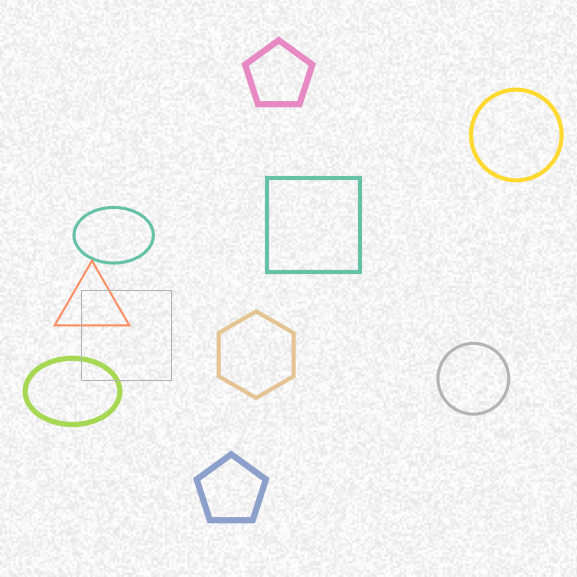[{"shape": "square", "thickness": 2, "radius": 0.4, "center": [0.544, 0.61]}, {"shape": "oval", "thickness": 1.5, "radius": 0.34, "center": [0.197, 0.592]}, {"shape": "triangle", "thickness": 1, "radius": 0.37, "center": [0.159, 0.473]}, {"shape": "pentagon", "thickness": 3, "radius": 0.32, "center": [0.4, 0.149]}, {"shape": "pentagon", "thickness": 3, "radius": 0.31, "center": [0.483, 0.868]}, {"shape": "oval", "thickness": 2.5, "radius": 0.41, "center": [0.126, 0.321]}, {"shape": "circle", "thickness": 2, "radius": 0.39, "center": [0.894, 0.765]}, {"shape": "hexagon", "thickness": 2, "radius": 0.37, "center": [0.444, 0.385]}, {"shape": "square", "thickness": 0.5, "radius": 0.39, "center": [0.218, 0.419]}, {"shape": "circle", "thickness": 1.5, "radius": 0.31, "center": [0.82, 0.343]}]